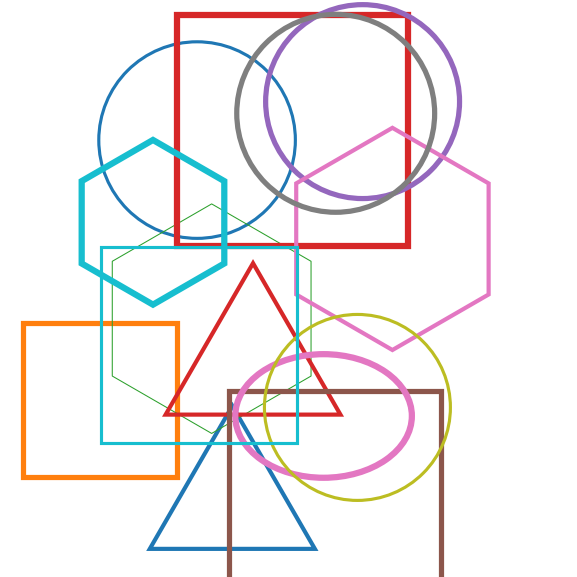[{"shape": "triangle", "thickness": 2, "radius": 0.83, "center": [0.402, 0.131]}, {"shape": "circle", "thickness": 1.5, "radius": 0.85, "center": [0.341, 0.757]}, {"shape": "square", "thickness": 2.5, "radius": 0.67, "center": [0.173, 0.307]}, {"shape": "hexagon", "thickness": 0.5, "radius": 0.99, "center": [0.367, 0.447]}, {"shape": "square", "thickness": 3, "radius": 1.0, "center": [0.506, 0.773]}, {"shape": "triangle", "thickness": 2, "radius": 0.87, "center": [0.438, 0.369]}, {"shape": "circle", "thickness": 2.5, "radius": 0.84, "center": [0.628, 0.823]}, {"shape": "square", "thickness": 2.5, "radius": 0.92, "center": [0.58, 0.138]}, {"shape": "oval", "thickness": 3, "radius": 0.76, "center": [0.56, 0.279]}, {"shape": "hexagon", "thickness": 2, "radius": 0.96, "center": [0.68, 0.585]}, {"shape": "circle", "thickness": 2.5, "radius": 0.86, "center": [0.581, 0.803]}, {"shape": "circle", "thickness": 1.5, "radius": 0.81, "center": [0.619, 0.294]}, {"shape": "hexagon", "thickness": 3, "radius": 0.71, "center": [0.265, 0.614]}, {"shape": "square", "thickness": 1.5, "radius": 0.85, "center": [0.345, 0.402]}]